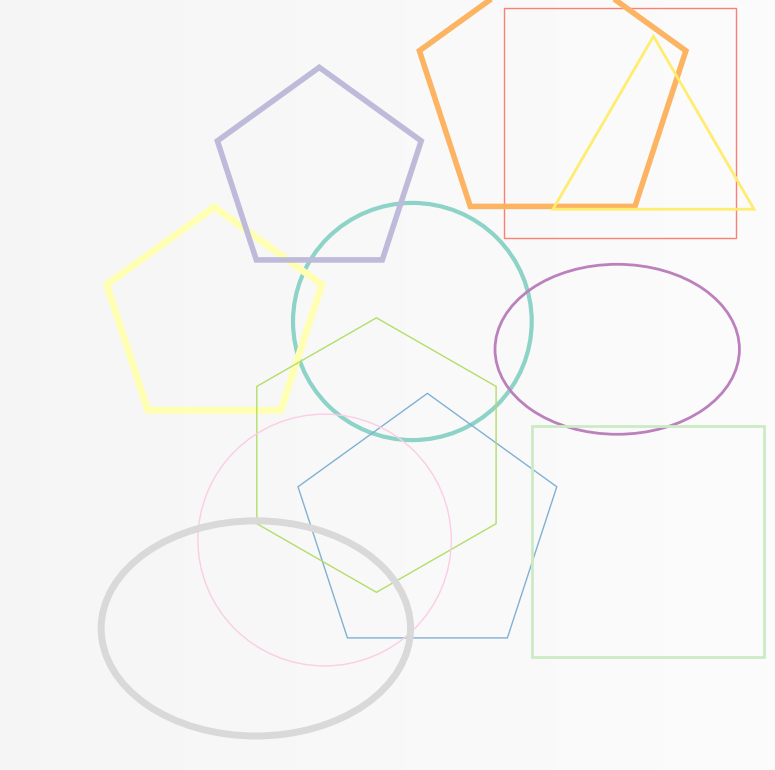[{"shape": "circle", "thickness": 1.5, "radius": 0.77, "center": [0.532, 0.582]}, {"shape": "pentagon", "thickness": 2.5, "radius": 0.73, "center": [0.276, 0.585]}, {"shape": "pentagon", "thickness": 2, "radius": 0.69, "center": [0.412, 0.774]}, {"shape": "square", "thickness": 0.5, "radius": 0.75, "center": [0.8, 0.84]}, {"shape": "pentagon", "thickness": 0.5, "radius": 0.88, "center": [0.551, 0.314]}, {"shape": "pentagon", "thickness": 2, "radius": 0.9, "center": [0.713, 0.878]}, {"shape": "hexagon", "thickness": 0.5, "radius": 0.89, "center": [0.486, 0.409]}, {"shape": "circle", "thickness": 0.5, "radius": 0.82, "center": [0.419, 0.299]}, {"shape": "oval", "thickness": 2.5, "radius": 1.0, "center": [0.33, 0.184]}, {"shape": "oval", "thickness": 1, "radius": 0.79, "center": [0.796, 0.546]}, {"shape": "square", "thickness": 1, "radius": 0.75, "center": [0.836, 0.297]}, {"shape": "triangle", "thickness": 1, "radius": 0.75, "center": [0.843, 0.803]}]